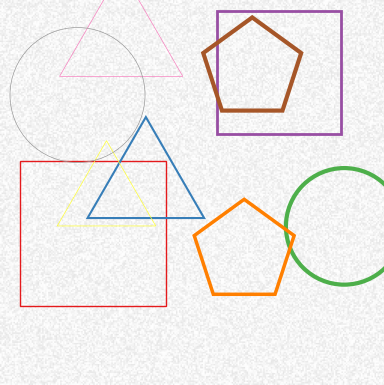[{"shape": "square", "thickness": 1, "radius": 0.94, "center": [0.242, 0.393]}, {"shape": "triangle", "thickness": 1.5, "radius": 0.87, "center": [0.379, 0.521]}, {"shape": "circle", "thickness": 3, "radius": 0.76, "center": [0.894, 0.412]}, {"shape": "square", "thickness": 2, "radius": 0.8, "center": [0.724, 0.811]}, {"shape": "pentagon", "thickness": 2.5, "radius": 0.68, "center": [0.634, 0.346]}, {"shape": "triangle", "thickness": 0.5, "radius": 0.74, "center": [0.277, 0.487]}, {"shape": "pentagon", "thickness": 3, "radius": 0.67, "center": [0.655, 0.821]}, {"shape": "triangle", "thickness": 0.5, "radius": 0.92, "center": [0.315, 0.894]}, {"shape": "circle", "thickness": 0.5, "radius": 0.88, "center": [0.201, 0.753]}]